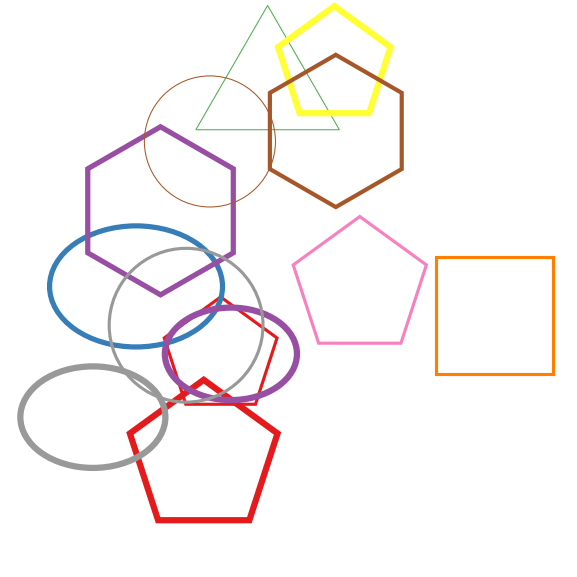[{"shape": "pentagon", "thickness": 1.5, "radius": 0.51, "center": [0.382, 0.382]}, {"shape": "pentagon", "thickness": 3, "radius": 0.67, "center": [0.353, 0.207]}, {"shape": "oval", "thickness": 2.5, "radius": 0.75, "center": [0.236, 0.503]}, {"shape": "triangle", "thickness": 0.5, "radius": 0.72, "center": [0.463, 0.846]}, {"shape": "oval", "thickness": 3, "radius": 0.57, "center": [0.4, 0.386]}, {"shape": "hexagon", "thickness": 2.5, "radius": 0.73, "center": [0.278, 0.634]}, {"shape": "square", "thickness": 1.5, "radius": 0.51, "center": [0.856, 0.452]}, {"shape": "pentagon", "thickness": 3, "radius": 0.51, "center": [0.579, 0.886]}, {"shape": "circle", "thickness": 0.5, "radius": 0.57, "center": [0.363, 0.754]}, {"shape": "hexagon", "thickness": 2, "radius": 0.66, "center": [0.581, 0.772]}, {"shape": "pentagon", "thickness": 1.5, "radius": 0.61, "center": [0.623, 0.503]}, {"shape": "circle", "thickness": 1.5, "radius": 0.67, "center": [0.322, 0.436]}, {"shape": "oval", "thickness": 3, "radius": 0.63, "center": [0.161, 0.277]}]